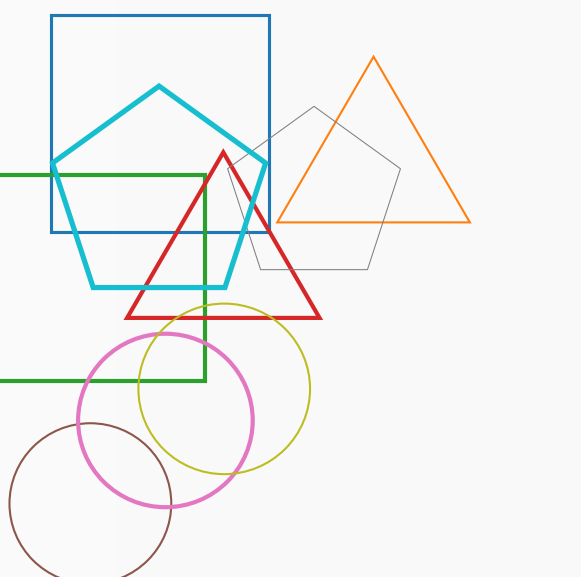[{"shape": "square", "thickness": 1.5, "radius": 0.94, "center": [0.276, 0.785]}, {"shape": "triangle", "thickness": 1, "radius": 0.96, "center": [0.643, 0.71]}, {"shape": "square", "thickness": 2, "radius": 0.89, "center": [0.175, 0.518]}, {"shape": "triangle", "thickness": 2, "radius": 0.96, "center": [0.384, 0.544]}, {"shape": "circle", "thickness": 1, "radius": 0.7, "center": [0.155, 0.127]}, {"shape": "circle", "thickness": 2, "radius": 0.75, "center": [0.285, 0.271]}, {"shape": "pentagon", "thickness": 0.5, "radius": 0.78, "center": [0.54, 0.659]}, {"shape": "circle", "thickness": 1, "radius": 0.74, "center": [0.386, 0.326]}, {"shape": "pentagon", "thickness": 2.5, "radius": 0.96, "center": [0.274, 0.657]}]